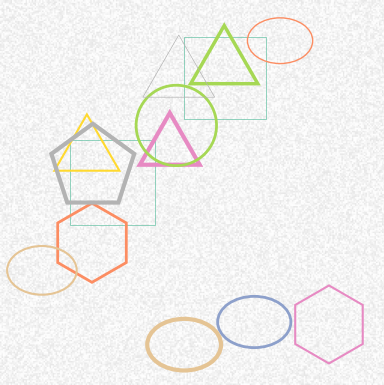[{"shape": "square", "thickness": 0.5, "radius": 0.55, "center": [0.292, 0.526]}, {"shape": "square", "thickness": 0.5, "radius": 0.53, "center": [0.584, 0.799]}, {"shape": "oval", "thickness": 1, "radius": 0.42, "center": [0.727, 0.894]}, {"shape": "hexagon", "thickness": 2, "radius": 0.51, "center": [0.239, 0.37]}, {"shape": "oval", "thickness": 2, "radius": 0.48, "center": [0.66, 0.164]}, {"shape": "hexagon", "thickness": 1.5, "radius": 0.51, "center": [0.854, 0.157]}, {"shape": "triangle", "thickness": 3, "radius": 0.45, "center": [0.441, 0.617]}, {"shape": "circle", "thickness": 2, "radius": 0.52, "center": [0.458, 0.674]}, {"shape": "triangle", "thickness": 2.5, "radius": 0.5, "center": [0.582, 0.833]}, {"shape": "triangle", "thickness": 1.5, "radius": 0.49, "center": [0.226, 0.605]}, {"shape": "oval", "thickness": 3, "radius": 0.48, "center": [0.478, 0.105]}, {"shape": "oval", "thickness": 1.5, "radius": 0.45, "center": [0.109, 0.298]}, {"shape": "pentagon", "thickness": 3, "radius": 0.57, "center": [0.241, 0.565]}, {"shape": "triangle", "thickness": 0.5, "radius": 0.54, "center": [0.464, 0.801]}]